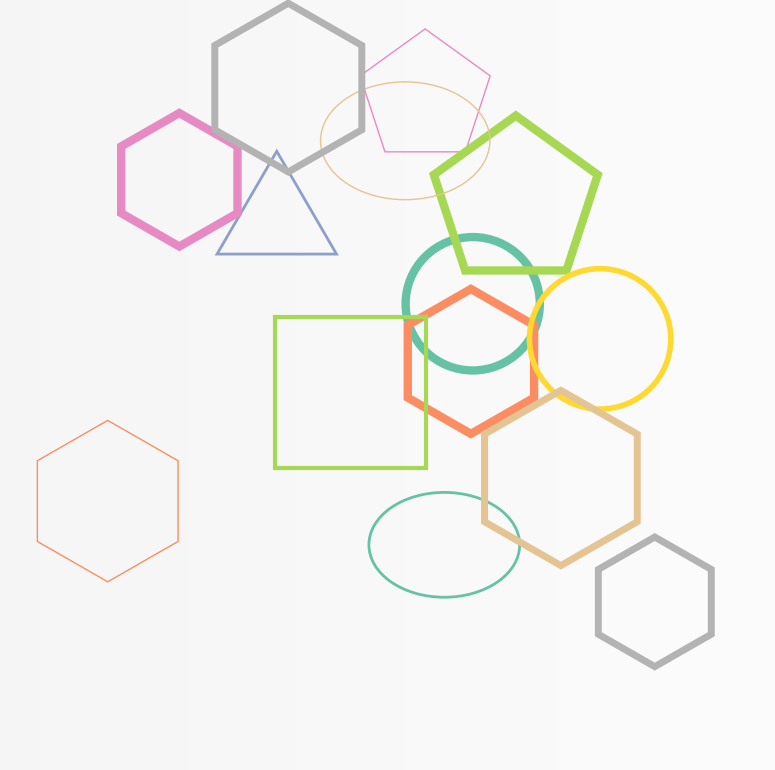[{"shape": "oval", "thickness": 1, "radius": 0.49, "center": [0.573, 0.292]}, {"shape": "circle", "thickness": 3, "radius": 0.43, "center": [0.61, 0.606]}, {"shape": "hexagon", "thickness": 3, "radius": 0.47, "center": [0.608, 0.531]}, {"shape": "hexagon", "thickness": 0.5, "radius": 0.52, "center": [0.139, 0.349]}, {"shape": "triangle", "thickness": 1, "radius": 0.45, "center": [0.357, 0.715]}, {"shape": "hexagon", "thickness": 3, "radius": 0.43, "center": [0.231, 0.767]}, {"shape": "pentagon", "thickness": 0.5, "radius": 0.44, "center": [0.549, 0.874]}, {"shape": "square", "thickness": 1.5, "radius": 0.49, "center": [0.452, 0.49]}, {"shape": "pentagon", "thickness": 3, "radius": 0.56, "center": [0.666, 0.739]}, {"shape": "circle", "thickness": 2, "radius": 0.46, "center": [0.774, 0.56]}, {"shape": "oval", "thickness": 0.5, "radius": 0.55, "center": [0.523, 0.817]}, {"shape": "hexagon", "thickness": 2.5, "radius": 0.57, "center": [0.724, 0.379]}, {"shape": "hexagon", "thickness": 2.5, "radius": 0.55, "center": [0.372, 0.886]}, {"shape": "hexagon", "thickness": 2.5, "radius": 0.42, "center": [0.845, 0.218]}]